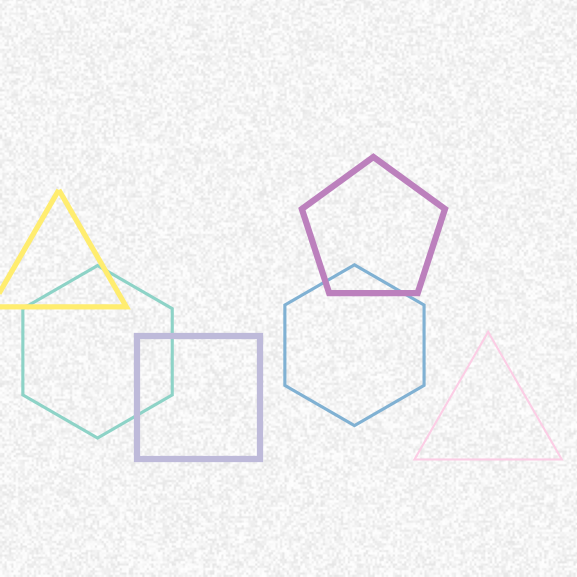[{"shape": "hexagon", "thickness": 1.5, "radius": 0.75, "center": [0.169, 0.39]}, {"shape": "square", "thickness": 3, "radius": 0.53, "center": [0.344, 0.311]}, {"shape": "hexagon", "thickness": 1.5, "radius": 0.7, "center": [0.614, 0.401]}, {"shape": "triangle", "thickness": 1, "radius": 0.74, "center": [0.845, 0.277]}, {"shape": "pentagon", "thickness": 3, "radius": 0.65, "center": [0.647, 0.597]}, {"shape": "triangle", "thickness": 2.5, "radius": 0.67, "center": [0.102, 0.535]}]